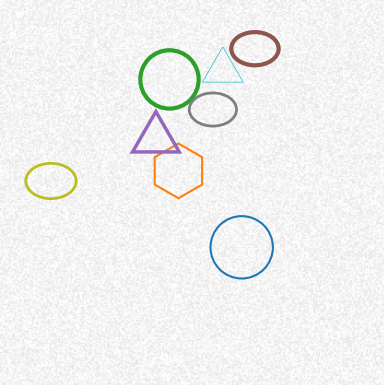[{"shape": "circle", "thickness": 1.5, "radius": 0.4, "center": [0.628, 0.358]}, {"shape": "hexagon", "thickness": 1.5, "radius": 0.36, "center": [0.463, 0.556]}, {"shape": "circle", "thickness": 3, "radius": 0.38, "center": [0.44, 0.794]}, {"shape": "triangle", "thickness": 2.5, "radius": 0.35, "center": [0.405, 0.64]}, {"shape": "oval", "thickness": 3, "radius": 0.31, "center": [0.662, 0.873]}, {"shape": "oval", "thickness": 2, "radius": 0.31, "center": [0.553, 0.716]}, {"shape": "oval", "thickness": 2, "radius": 0.33, "center": [0.132, 0.53]}, {"shape": "triangle", "thickness": 0.5, "radius": 0.31, "center": [0.579, 0.817]}]